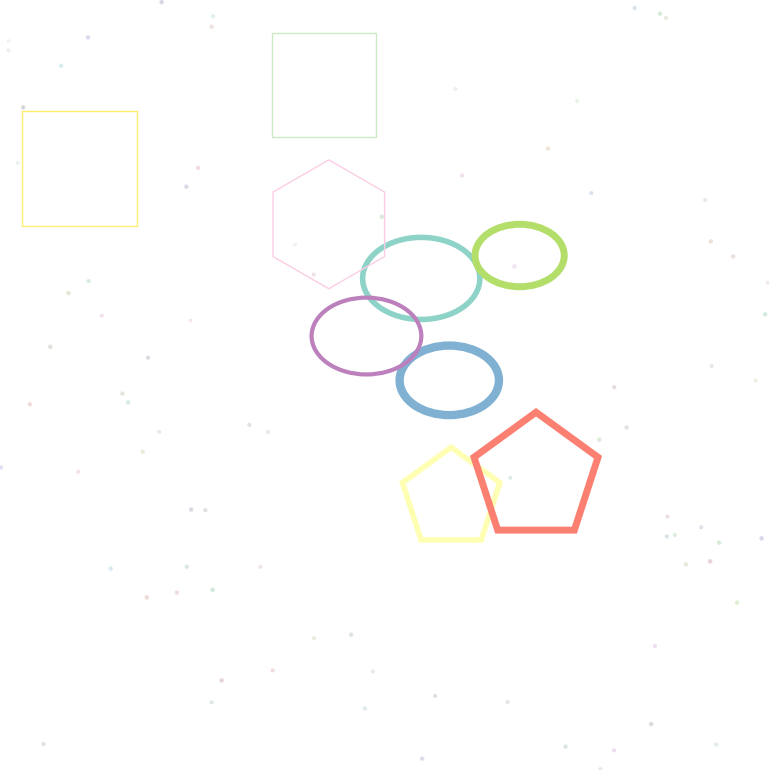[{"shape": "oval", "thickness": 2, "radius": 0.38, "center": [0.547, 0.638]}, {"shape": "pentagon", "thickness": 2, "radius": 0.33, "center": [0.586, 0.353]}, {"shape": "pentagon", "thickness": 2.5, "radius": 0.42, "center": [0.696, 0.38]}, {"shape": "oval", "thickness": 3, "radius": 0.32, "center": [0.583, 0.506]}, {"shape": "oval", "thickness": 2.5, "radius": 0.29, "center": [0.675, 0.668]}, {"shape": "hexagon", "thickness": 0.5, "radius": 0.42, "center": [0.427, 0.709]}, {"shape": "oval", "thickness": 1.5, "radius": 0.36, "center": [0.476, 0.564]}, {"shape": "square", "thickness": 0.5, "radius": 0.34, "center": [0.42, 0.889]}, {"shape": "square", "thickness": 0.5, "radius": 0.37, "center": [0.103, 0.781]}]